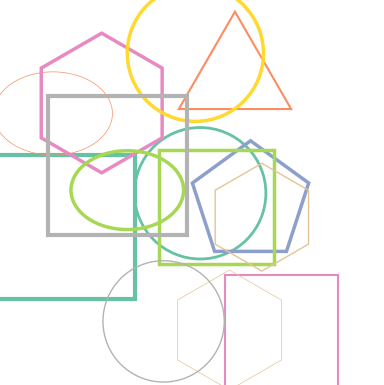[{"shape": "square", "thickness": 3, "radius": 0.94, "center": [0.162, 0.41]}, {"shape": "circle", "thickness": 2, "radius": 0.85, "center": [0.52, 0.498]}, {"shape": "oval", "thickness": 0.5, "radius": 0.77, "center": [0.138, 0.705]}, {"shape": "triangle", "thickness": 1.5, "radius": 0.84, "center": [0.61, 0.801]}, {"shape": "pentagon", "thickness": 2.5, "radius": 0.79, "center": [0.651, 0.476]}, {"shape": "square", "thickness": 1.5, "radius": 0.73, "center": [0.731, 0.139]}, {"shape": "hexagon", "thickness": 2.5, "radius": 0.91, "center": [0.264, 0.732]}, {"shape": "square", "thickness": 2.5, "radius": 0.74, "center": [0.562, 0.462]}, {"shape": "oval", "thickness": 2.5, "radius": 0.73, "center": [0.331, 0.506]}, {"shape": "circle", "thickness": 2.5, "radius": 0.88, "center": [0.508, 0.862]}, {"shape": "hexagon", "thickness": 1, "radius": 0.7, "center": [0.68, 0.436]}, {"shape": "hexagon", "thickness": 0.5, "radius": 0.78, "center": [0.596, 0.143]}, {"shape": "circle", "thickness": 1, "radius": 0.79, "center": [0.425, 0.165]}, {"shape": "square", "thickness": 3, "radius": 0.9, "center": [0.306, 0.57]}]